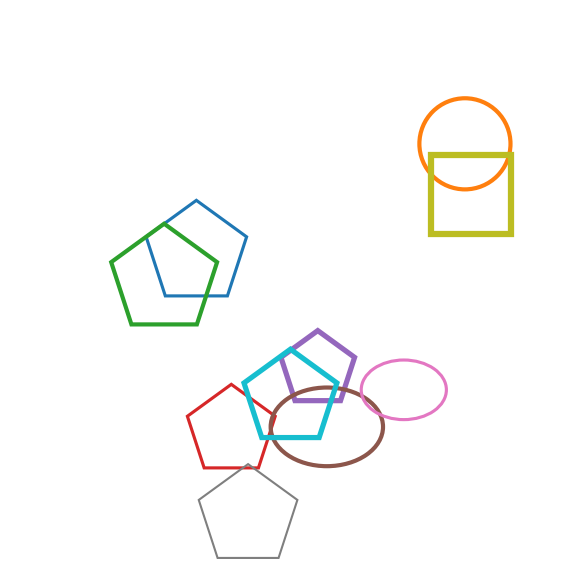[{"shape": "pentagon", "thickness": 1.5, "radius": 0.46, "center": [0.34, 0.561]}, {"shape": "circle", "thickness": 2, "radius": 0.39, "center": [0.805, 0.75]}, {"shape": "pentagon", "thickness": 2, "radius": 0.48, "center": [0.284, 0.515]}, {"shape": "pentagon", "thickness": 1.5, "radius": 0.4, "center": [0.401, 0.254]}, {"shape": "pentagon", "thickness": 2.5, "radius": 0.34, "center": [0.55, 0.36]}, {"shape": "oval", "thickness": 2, "radius": 0.49, "center": [0.566, 0.26]}, {"shape": "oval", "thickness": 1.5, "radius": 0.37, "center": [0.699, 0.324]}, {"shape": "pentagon", "thickness": 1, "radius": 0.45, "center": [0.43, 0.106]}, {"shape": "square", "thickness": 3, "radius": 0.34, "center": [0.816, 0.662]}, {"shape": "pentagon", "thickness": 2.5, "radius": 0.42, "center": [0.503, 0.31]}]